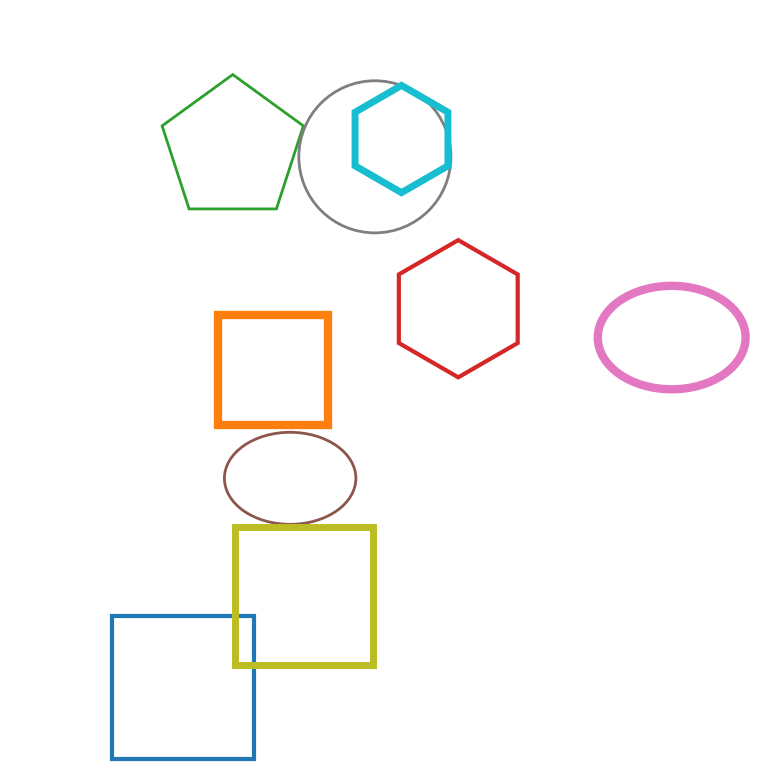[{"shape": "square", "thickness": 1.5, "radius": 0.46, "center": [0.238, 0.107]}, {"shape": "square", "thickness": 3, "radius": 0.36, "center": [0.354, 0.519]}, {"shape": "pentagon", "thickness": 1, "radius": 0.48, "center": [0.302, 0.807]}, {"shape": "hexagon", "thickness": 1.5, "radius": 0.45, "center": [0.595, 0.599]}, {"shape": "oval", "thickness": 1, "radius": 0.43, "center": [0.377, 0.379]}, {"shape": "oval", "thickness": 3, "radius": 0.48, "center": [0.872, 0.562]}, {"shape": "circle", "thickness": 1, "radius": 0.49, "center": [0.487, 0.796]}, {"shape": "square", "thickness": 2.5, "radius": 0.45, "center": [0.394, 0.226]}, {"shape": "hexagon", "thickness": 2.5, "radius": 0.35, "center": [0.521, 0.819]}]